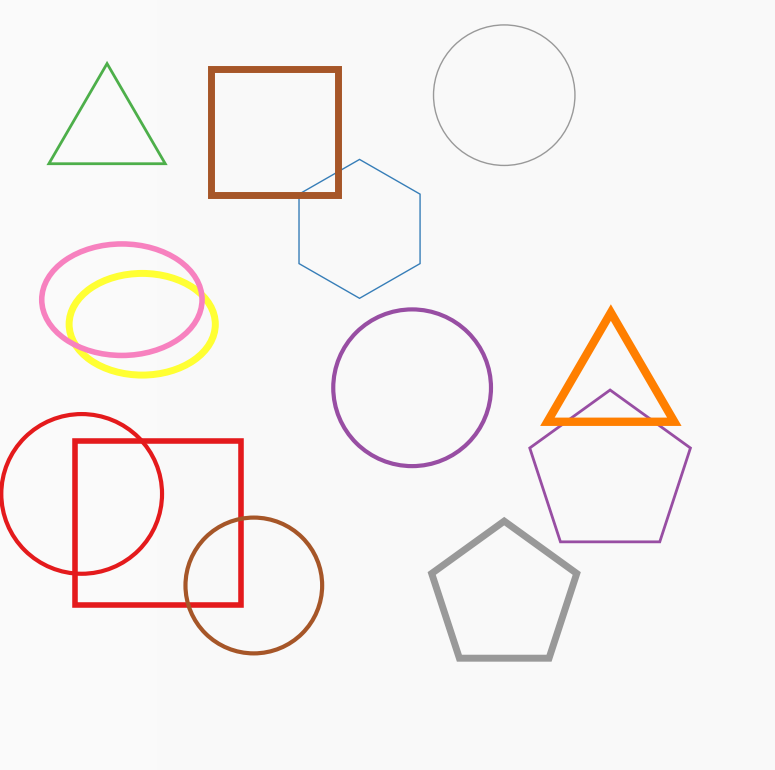[{"shape": "circle", "thickness": 1.5, "radius": 0.52, "center": [0.105, 0.359]}, {"shape": "square", "thickness": 2, "radius": 0.54, "center": [0.204, 0.321]}, {"shape": "hexagon", "thickness": 0.5, "radius": 0.45, "center": [0.464, 0.703]}, {"shape": "triangle", "thickness": 1, "radius": 0.43, "center": [0.138, 0.831]}, {"shape": "circle", "thickness": 1.5, "radius": 0.51, "center": [0.532, 0.496]}, {"shape": "pentagon", "thickness": 1, "radius": 0.55, "center": [0.787, 0.384]}, {"shape": "triangle", "thickness": 3, "radius": 0.47, "center": [0.788, 0.5]}, {"shape": "oval", "thickness": 2.5, "radius": 0.47, "center": [0.184, 0.579]}, {"shape": "circle", "thickness": 1.5, "radius": 0.44, "center": [0.328, 0.24]}, {"shape": "square", "thickness": 2.5, "radius": 0.41, "center": [0.354, 0.829]}, {"shape": "oval", "thickness": 2, "radius": 0.52, "center": [0.157, 0.611]}, {"shape": "circle", "thickness": 0.5, "radius": 0.46, "center": [0.651, 0.876]}, {"shape": "pentagon", "thickness": 2.5, "radius": 0.49, "center": [0.651, 0.225]}]